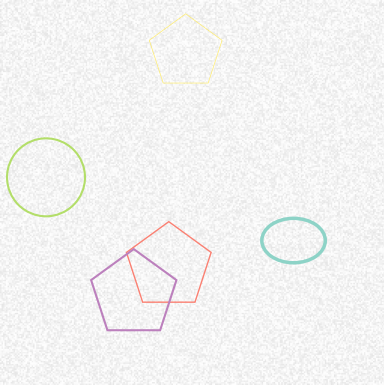[{"shape": "oval", "thickness": 2.5, "radius": 0.41, "center": [0.763, 0.375]}, {"shape": "pentagon", "thickness": 1, "radius": 0.58, "center": [0.438, 0.309]}, {"shape": "circle", "thickness": 1.5, "radius": 0.51, "center": [0.12, 0.539]}, {"shape": "pentagon", "thickness": 1.5, "radius": 0.58, "center": [0.347, 0.236]}, {"shape": "pentagon", "thickness": 0.5, "radius": 0.5, "center": [0.482, 0.865]}]